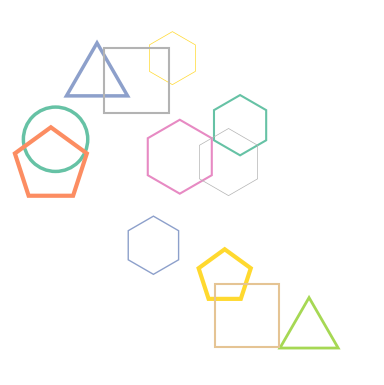[{"shape": "hexagon", "thickness": 1.5, "radius": 0.39, "center": [0.624, 0.675]}, {"shape": "circle", "thickness": 2.5, "radius": 0.42, "center": [0.144, 0.638]}, {"shape": "pentagon", "thickness": 3, "radius": 0.49, "center": [0.132, 0.571]}, {"shape": "hexagon", "thickness": 1, "radius": 0.38, "center": [0.398, 0.363]}, {"shape": "triangle", "thickness": 2.5, "radius": 0.46, "center": [0.252, 0.797]}, {"shape": "hexagon", "thickness": 1.5, "radius": 0.48, "center": [0.467, 0.593]}, {"shape": "triangle", "thickness": 2, "radius": 0.44, "center": [0.803, 0.14]}, {"shape": "pentagon", "thickness": 3, "radius": 0.36, "center": [0.584, 0.281]}, {"shape": "hexagon", "thickness": 0.5, "radius": 0.34, "center": [0.448, 0.849]}, {"shape": "square", "thickness": 1.5, "radius": 0.41, "center": [0.642, 0.18]}, {"shape": "square", "thickness": 1.5, "radius": 0.43, "center": [0.354, 0.791]}, {"shape": "hexagon", "thickness": 0.5, "radius": 0.44, "center": [0.594, 0.579]}]